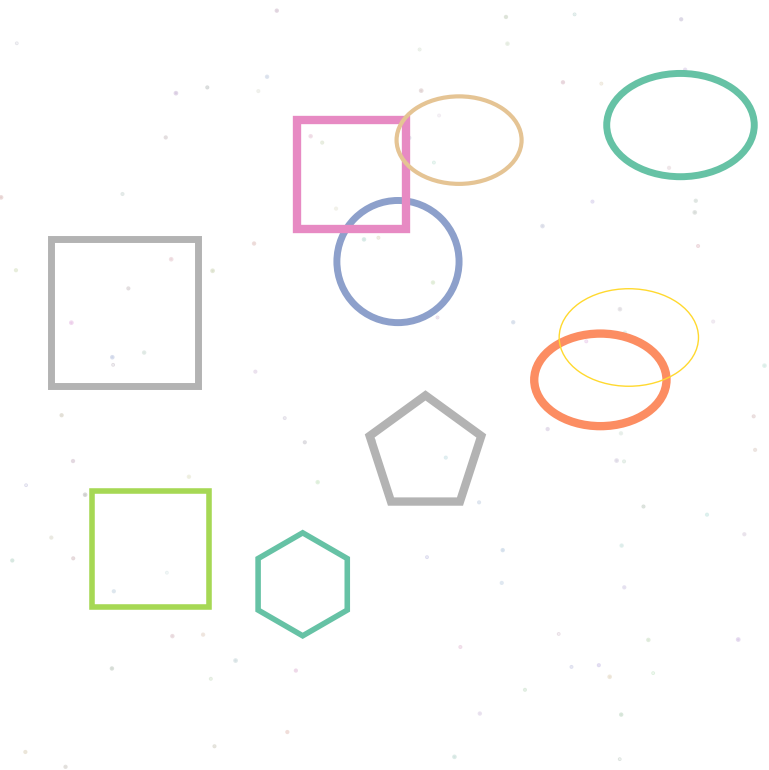[{"shape": "hexagon", "thickness": 2, "radius": 0.33, "center": [0.393, 0.241]}, {"shape": "oval", "thickness": 2.5, "radius": 0.48, "center": [0.884, 0.838]}, {"shape": "oval", "thickness": 3, "radius": 0.43, "center": [0.78, 0.507]}, {"shape": "circle", "thickness": 2.5, "radius": 0.4, "center": [0.517, 0.66]}, {"shape": "square", "thickness": 3, "radius": 0.35, "center": [0.457, 0.773]}, {"shape": "square", "thickness": 2, "radius": 0.38, "center": [0.195, 0.287]}, {"shape": "oval", "thickness": 0.5, "radius": 0.45, "center": [0.817, 0.562]}, {"shape": "oval", "thickness": 1.5, "radius": 0.41, "center": [0.596, 0.818]}, {"shape": "pentagon", "thickness": 3, "radius": 0.38, "center": [0.553, 0.41]}, {"shape": "square", "thickness": 2.5, "radius": 0.48, "center": [0.162, 0.594]}]